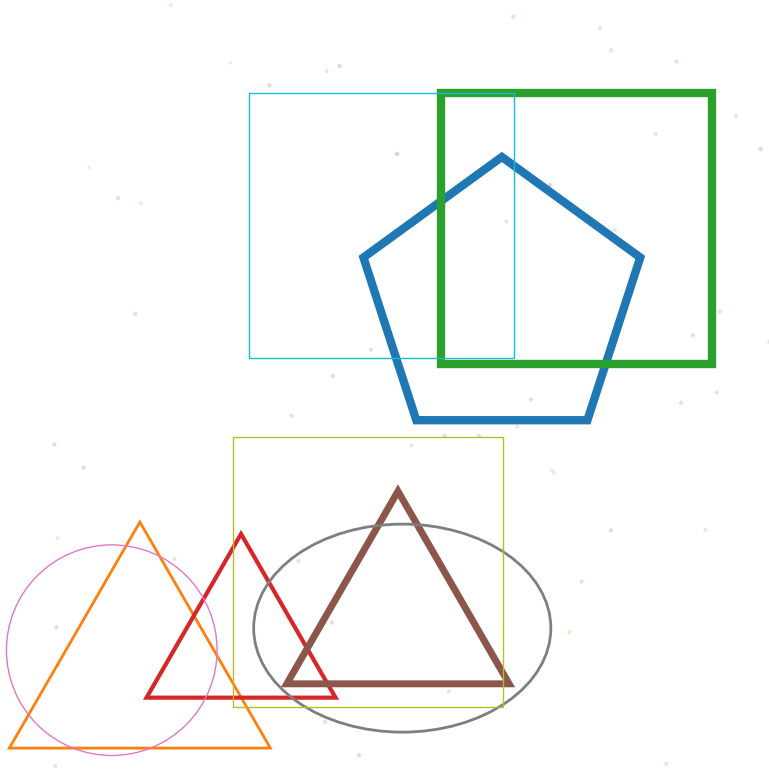[{"shape": "pentagon", "thickness": 3, "radius": 0.95, "center": [0.652, 0.607]}, {"shape": "triangle", "thickness": 1, "radius": 0.98, "center": [0.182, 0.126]}, {"shape": "square", "thickness": 3, "radius": 0.88, "center": [0.749, 0.703]}, {"shape": "triangle", "thickness": 1.5, "radius": 0.71, "center": [0.313, 0.165]}, {"shape": "triangle", "thickness": 2.5, "radius": 0.83, "center": [0.517, 0.195]}, {"shape": "circle", "thickness": 0.5, "radius": 0.68, "center": [0.145, 0.156]}, {"shape": "oval", "thickness": 1, "radius": 0.96, "center": [0.522, 0.184]}, {"shape": "square", "thickness": 0.5, "radius": 0.88, "center": [0.478, 0.257]}, {"shape": "square", "thickness": 0.5, "radius": 0.86, "center": [0.495, 0.707]}]